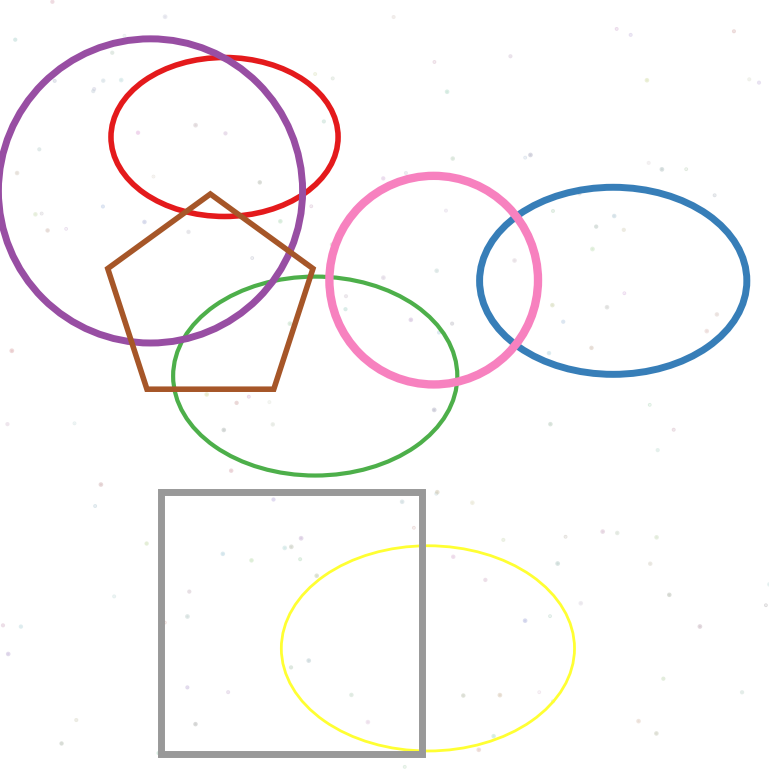[{"shape": "oval", "thickness": 2, "radius": 0.74, "center": [0.292, 0.822]}, {"shape": "oval", "thickness": 2.5, "radius": 0.87, "center": [0.796, 0.635]}, {"shape": "oval", "thickness": 1.5, "radius": 0.92, "center": [0.409, 0.512]}, {"shape": "circle", "thickness": 2.5, "radius": 0.99, "center": [0.195, 0.752]}, {"shape": "oval", "thickness": 1, "radius": 0.95, "center": [0.556, 0.158]}, {"shape": "pentagon", "thickness": 2, "radius": 0.7, "center": [0.273, 0.608]}, {"shape": "circle", "thickness": 3, "radius": 0.68, "center": [0.563, 0.636]}, {"shape": "square", "thickness": 2.5, "radius": 0.85, "center": [0.379, 0.191]}]